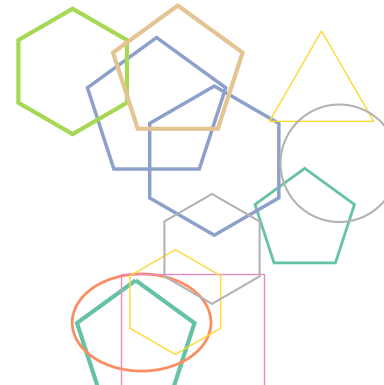[{"shape": "pentagon", "thickness": 2, "radius": 0.68, "center": [0.792, 0.427]}, {"shape": "pentagon", "thickness": 3, "radius": 0.8, "center": [0.353, 0.111]}, {"shape": "oval", "thickness": 2, "radius": 0.9, "center": [0.368, 0.162]}, {"shape": "pentagon", "thickness": 2.5, "radius": 0.94, "center": [0.407, 0.714]}, {"shape": "hexagon", "thickness": 2.5, "radius": 0.97, "center": [0.557, 0.583]}, {"shape": "square", "thickness": 1, "radius": 0.93, "center": [0.5, 0.103]}, {"shape": "hexagon", "thickness": 3, "radius": 0.81, "center": [0.189, 0.814]}, {"shape": "hexagon", "thickness": 1, "radius": 0.68, "center": [0.455, 0.216]}, {"shape": "triangle", "thickness": 1, "radius": 0.78, "center": [0.835, 0.763]}, {"shape": "pentagon", "thickness": 3, "radius": 0.88, "center": [0.462, 0.809]}, {"shape": "circle", "thickness": 1.5, "radius": 0.76, "center": [0.881, 0.576]}, {"shape": "hexagon", "thickness": 1.5, "radius": 0.71, "center": [0.551, 0.354]}]